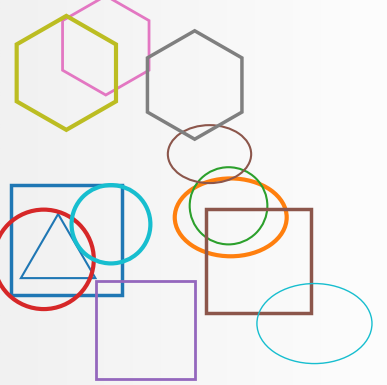[{"shape": "triangle", "thickness": 1.5, "radius": 0.56, "center": [0.15, 0.333]}, {"shape": "square", "thickness": 2.5, "radius": 0.72, "center": [0.171, 0.376]}, {"shape": "oval", "thickness": 3, "radius": 0.72, "center": [0.595, 0.435]}, {"shape": "circle", "thickness": 1.5, "radius": 0.5, "center": [0.59, 0.465]}, {"shape": "circle", "thickness": 3, "radius": 0.65, "center": [0.113, 0.326]}, {"shape": "square", "thickness": 2, "radius": 0.64, "center": [0.375, 0.143]}, {"shape": "oval", "thickness": 1.5, "radius": 0.54, "center": [0.541, 0.6]}, {"shape": "square", "thickness": 2.5, "radius": 0.68, "center": [0.667, 0.322]}, {"shape": "hexagon", "thickness": 2, "radius": 0.64, "center": [0.273, 0.882]}, {"shape": "hexagon", "thickness": 2.5, "radius": 0.7, "center": [0.502, 0.779]}, {"shape": "hexagon", "thickness": 3, "radius": 0.74, "center": [0.171, 0.811]}, {"shape": "circle", "thickness": 3, "radius": 0.51, "center": [0.286, 0.418]}, {"shape": "oval", "thickness": 1, "radius": 0.74, "center": [0.812, 0.16]}]